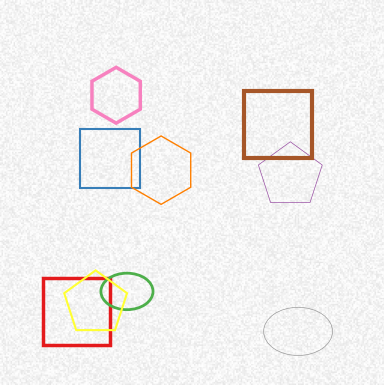[{"shape": "square", "thickness": 2.5, "radius": 0.44, "center": [0.199, 0.191]}, {"shape": "square", "thickness": 1.5, "radius": 0.39, "center": [0.285, 0.588]}, {"shape": "oval", "thickness": 2, "radius": 0.34, "center": [0.33, 0.243]}, {"shape": "pentagon", "thickness": 0.5, "radius": 0.44, "center": [0.754, 0.545]}, {"shape": "hexagon", "thickness": 1, "radius": 0.44, "center": [0.418, 0.558]}, {"shape": "pentagon", "thickness": 1.5, "radius": 0.43, "center": [0.248, 0.212]}, {"shape": "square", "thickness": 3, "radius": 0.44, "center": [0.723, 0.677]}, {"shape": "hexagon", "thickness": 2.5, "radius": 0.36, "center": [0.302, 0.753]}, {"shape": "oval", "thickness": 0.5, "radius": 0.45, "center": [0.774, 0.139]}]